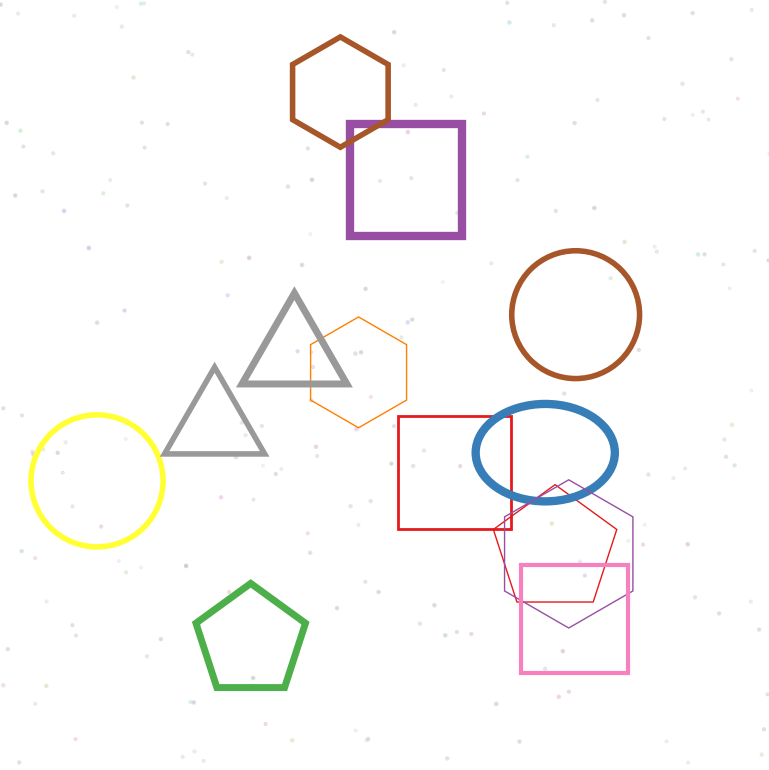[{"shape": "square", "thickness": 1, "radius": 0.37, "center": [0.59, 0.386]}, {"shape": "pentagon", "thickness": 0.5, "radius": 0.42, "center": [0.721, 0.286]}, {"shape": "oval", "thickness": 3, "radius": 0.45, "center": [0.708, 0.412]}, {"shape": "pentagon", "thickness": 2.5, "radius": 0.37, "center": [0.326, 0.168]}, {"shape": "square", "thickness": 3, "radius": 0.36, "center": [0.527, 0.766]}, {"shape": "hexagon", "thickness": 0.5, "radius": 0.48, "center": [0.739, 0.281]}, {"shape": "hexagon", "thickness": 0.5, "radius": 0.36, "center": [0.466, 0.516]}, {"shape": "circle", "thickness": 2, "radius": 0.43, "center": [0.126, 0.376]}, {"shape": "hexagon", "thickness": 2, "radius": 0.36, "center": [0.442, 0.88]}, {"shape": "circle", "thickness": 2, "radius": 0.41, "center": [0.748, 0.591]}, {"shape": "square", "thickness": 1.5, "radius": 0.35, "center": [0.746, 0.196]}, {"shape": "triangle", "thickness": 2, "radius": 0.38, "center": [0.279, 0.448]}, {"shape": "triangle", "thickness": 2.5, "radius": 0.39, "center": [0.382, 0.541]}]